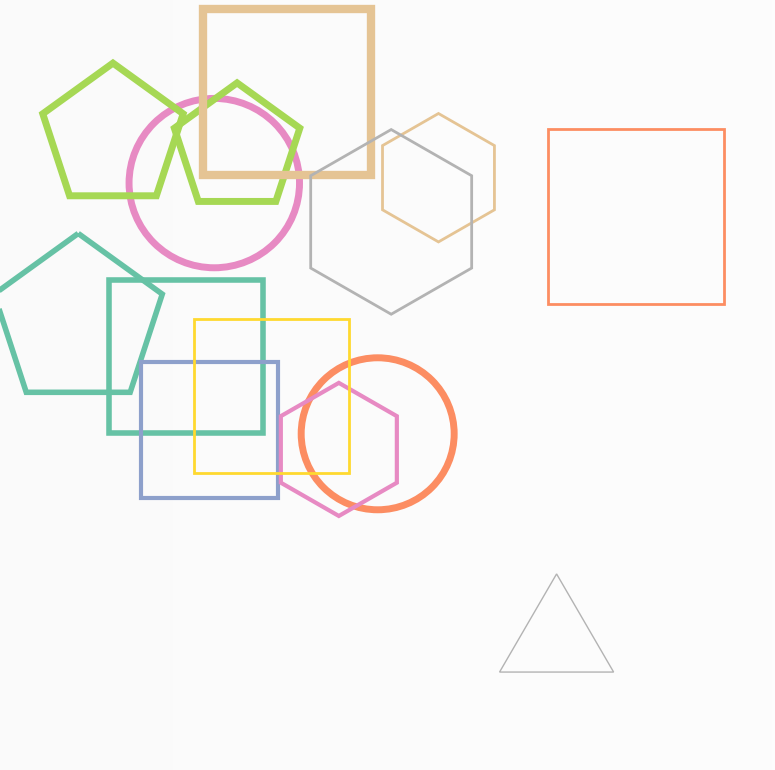[{"shape": "square", "thickness": 2, "radius": 0.5, "center": [0.24, 0.537]}, {"shape": "pentagon", "thickness": 2, "radius": 0.57, "center": [0.101, 0.583]}, {"shape": "circle", "thickness": 2.5, "radius": 0.49, "center": [0.487, 0.437]}, {"shape": "square", "thickness": 1, "radius": 0.57, "center": [0.82, 0.719]}, {"shape": "square", "thickness": 1.5, "radius": 0.44, "center": [0.27, 0.442]}, {"shape": "hexagon", "thickness": 1.5, "radius": 0.43, "center": [0.437, 0.416]}, {"shape": "circle", "thickness": 2.5, "radius": 0.55, "center": [0.276, 0.762]}, {"shape": "pentagon", "thickness": 2.5, "radius": 0.43, "center": [0.306, 0.807]}, {"shape": "pentagon", "thickness": 2.5, "radius": 0.48, "center": [0.146, 0.823]}, {"shape": "square", "thickness": 1, "radius": 0.5, "center": [0.35, 0.486]}, {"shape": "square", "thickness": 3, "radius": 0.54, "center": [0.37, 0.881]}, {"shape": "hexagon", "thickness": 1, "radius": 0.42, "center": [0.566, 0.769]}, {"shape": "triangle", "thickness": 0.5, "radius": 0.42, "center": [0.718, 0.17]}, {"shape": "hexagon", "thickness": 1, "radius": 0.6, "center": [0.505, 0.712]}]